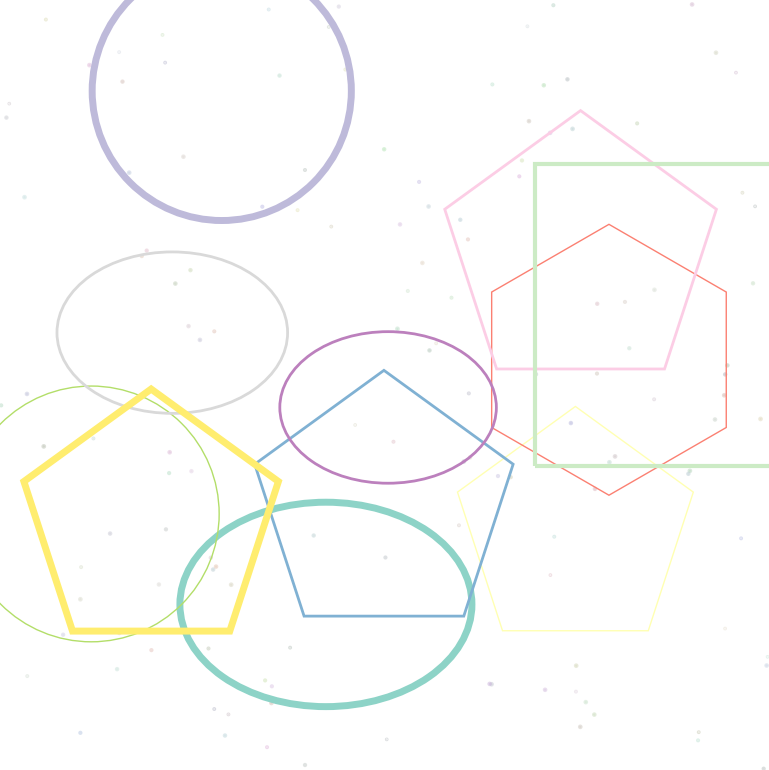[{"shape": "oval", "thickness": 2.5, "radius": 0.95, "center": [0.423, 0.215]}, {"shape": "pentagon", "thickness": 0.5, "radius": 0.81, "center": [0.747, 0.311]}, {"shape": "circle", "thickness": 2.5, "radius": 0.84, "center": [0.288, 0.882]}, {"shape": "hexagon", "thickness": 0.5, "radius": 0.88, "center": [0.791, 0.533]}, {"shape": "pentagon", "thickness": 1, "radius": 0.88, "center": [0.499, 0.343]}, {"shape": "circle", "thickness": 0.5, "radius": 0.83, "center": [0.119, 0.333]}, {"shape": "pentagon", "thickness": 1, "radius": 0.93, "center": [0.754, 0.671]}, {"shape": "oval", "thickness": 1, "radius": 0.75, "center": [0.224, 0.568]}, {"shape": "oval", "thickness": 1, "radius": 0.7, "center": [0.504, 0.471]}, {"shape": "square", "thickness": 1.5, "radius": 0.98, "center": [0.891, 0.591]}, {"shape": "pentagon", "thickness": 2.5, "radius": 0.87, "center": [0.196, 0.321]}]